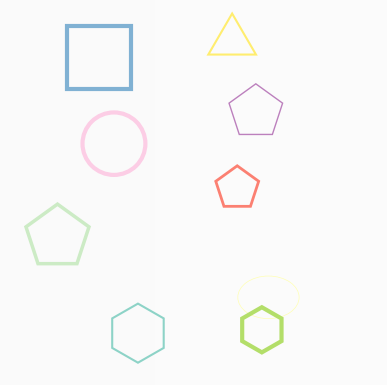[{"shape": "hexagon", "thickness": 1.5, "radius": 0.38, "center": [0.356, 0.135]}, {"shape": "oval", "thickness": 0.5, "radius": 0.4, "center": [0.693, 0.228]}, {"shape": "pentagon", "thickness": 2, "radius": 0.29, "center": [0.612, 0.511]}, {"shape": "square", "thickness": 3, "radius": 0.41, "center": [0.255, 0.85]}, {"shape": "hexagon", "thickness": 3, "radius": 0.29, "center": [0.676, 0.143]}, {"shape": "circle", "thickness": 3, "radius": 0.41, "center": [0.294, 0.627]}, {"shape": "pentagon", "thickness": 1, "radius": 0.36, "center": [0.66, 0.71]}, {"shape": "pentagon", "thickness": 2.5, "radius": 0.43, "center": [0.148, 0.384]}, {"shape": "triangle", "thickness": 1.5, "radius": 0.35, "center": [0.599, 0.894]}]